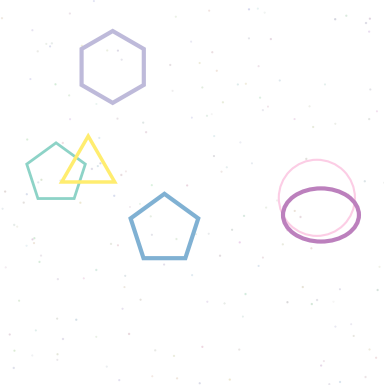[{"shape": "pentagon", "thickness": 2, "radius": 0.4, "center": [0.146, 0.549]}, {"shape": "hexagon", "thickness": 3, "radius": 0.47, "center": [0.293, 0.826]}, {"shape": "pentagon", "thickness": 3, "radius": 0.46, "center": [0.427, 0.404]}, {"shape": "circle", "thickness": 1.5, "radius": 0.49, "center": [0.823, 0.486]}, {"shape": "oval", "thickness": 3, "radius": 0.49, "center": [0.834, 0.442]}, {"shape": "triangle", "thickness": 2.5, "radius": 0.4, "center": [0.229, 0.567]}]